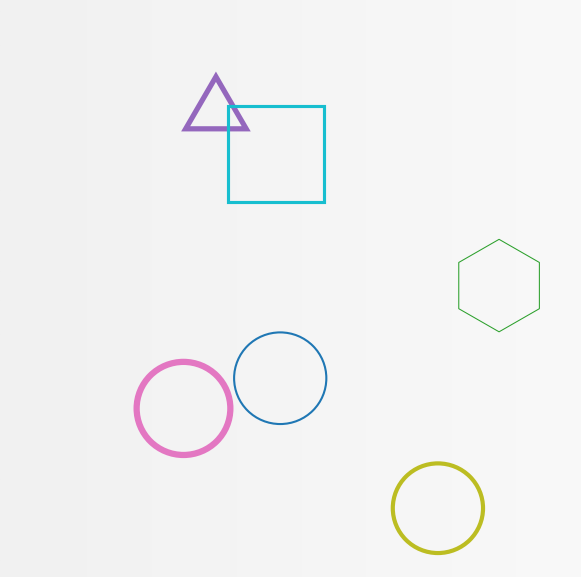[{"shape": "circle", "thickness": 1, "radius": 0.4, "center": [0.482, 0.344]}, {"shape": "hexagon", "thickness": 0.5, "radius": 0.4, "center": [0.859, 0.505]}, {"shape": "triangle", "thickness": 2.5, "radius": 0.3, "center": [0.371, 0.806]}, {"shape": "circle", "thickness": 3, "radius": 0.4, "center": [0.316, 0.292]}, {"shape": "circle", "thickness": 2, "radius": 0.39, "center": [0.753, 0.119]}, {"shape": "square", "thickness": 1.5, "radius": 0.42, "center": [0.475, 0.733]}]